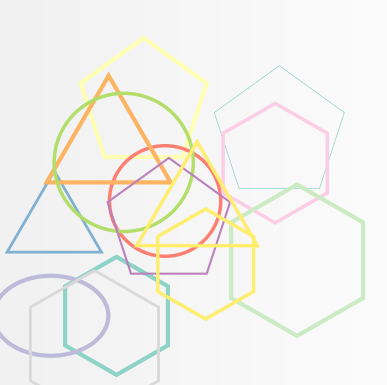[{"shape": "hexagon", "thickness": 3, "radius": 0.77, "center": [0.301, 0.18]}, {"shape": "pentagon", "thickness": 0.5, "radius": 0.88, "center": [0.721, 0.653]}, {"shape": "pentagon", "thickness": 3, "radius": 0.86, "center": [0.371, 0.73]}, {"shape": "oval", "thickness": 3, "radius": 0.74, "center": [0.131, 0.18]}, {"shape": "circle", "thickness": 2.5, "radius": 0.72, "center": [0.426, 0.478]}, {"shape": "triangle", "thickness": 2, "radius": 0.7, "center": [0.14, 0.415]}, {"shape": "triangle", "thickness": 3, "radius": 0.92, "center": [0.28, 0.619]}, {"shape": "circle", "thickness": 2.5, "radius": 0.9, "center": [0.319, 0.578]}, {"shape": "hexagon", "thickness": 2.5, "radius": 0.78, "center": [0.71, 0.576]}, {"shape": "hexagon", "thickness": 2, "radius": 0.95, "center": [0.244, 0.107]}, {"shape": "pentagon", "thickness": 1.5, "radius": 0.83, "center": [0.436, 0.424]}, {"shape": "hexagon", "thickness": 3, "radius": 0.98, "center": [0.767, 0.324]}, {"shape": "triangle", "thickness": 2.5, "radius": 0.9, "center": [0.509, 0.452]}, {"shape": "hexagon", "thickness": 2.5, "radius": 0.71, "center": [0.531, 0.314]}]